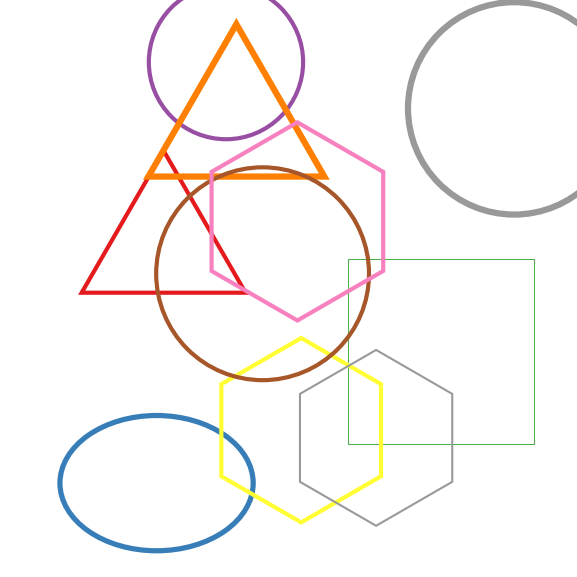[{"shape": "triangle", "thickness": 2, "radius": 0.82, "center": [0.283, 0.574]}, {"shape": "oval", "thickness": 2.5, "radius": 0.84, "center": [0.271, 0.163]}, {"shape": "square", "thickness": 0.5, "radius": 0.8, "center": [0.764, 0.391]}, {"shape": "circle", "thickness": 2, "radius": 0.67, "center": [0.391, 0.892]}, {"shape": "triangle", "thickness": 3, "radius": 0.88, "center": [0.409, 0.781]}, {"shape": "hexagon", "thickness": 2, "radius": 0.8, "center": [0.522, 0.254]}, {"shape": "circle", "thickness": 2, "radius": 0.92, "center": [0.455, 0.525]}, {"shape": "hexagon", "thickness": 2, "radius": 0.86, "center": [0.515, 0.616]}, {"shape": "hexagon", "thickness": 1, "radius": 0.76, "center": [0.651, 0.241]}, {"shape": "circle", "thickness": 3, "radius": 0.92, "center": [0.89, 0.811]}]